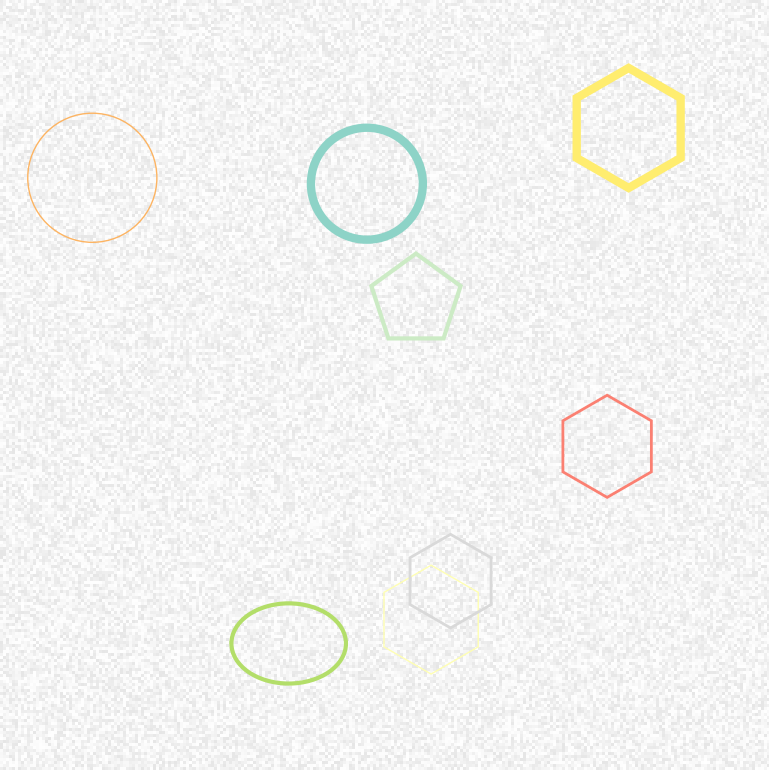[{"shape": "circle", "thickness": 3, "radius": 0.36, "center": [0.476, 0.761]}, {"shape": "hexagon", "thickness": 0.5, "radius": 0.35, "center": [0.56, 0.195]}, {"shape": "hexagon", "thickness": 1, "radius": 0.33, "center": [0.788, 0.42]}, {"shape": "circle", "thickness": 0.5, "radius": 0.42, "center": [0.12, 0.769]}, {"shape": "oval", "thickness": 1.5, "radius": 0.37, "center": [0.375, 0.164]}, {"shape": "hexagon", "thickness": 1, "radius": 0.3, "center": [0.585, 0.245]}, {"shape": "pentagon", "thickness": 1.5, "radius": 0.3, "center": [0.54, 0.61]}, {"shape": "hexagon", "thickness": 3, "radius": 0.39, "center": [0.816, 0.834]}]